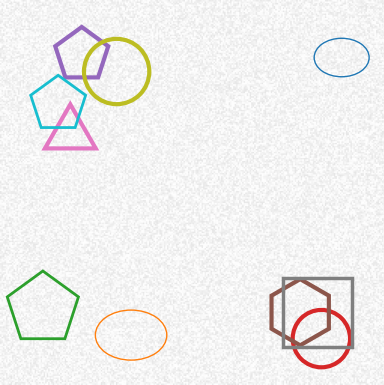[{"shape": "oval", "thickness": 1, "radius": 0.36, "center": [0.887, 0.851]}, {"shape": "oval", "thickness": 1, "radius": 0.46, "center": [0.34, 0.13]}, {"shape": "pentagon", "thickness": 2, "radius": 0.49, "center": [0.111, 0.199]}, {"shape": "circle", "thickness": 3, "radius": 0.37, "center": [0.835, 0.12]}, {"shape": "pentagon", "thickness": 3, "radius": 0.36, "center": [0.212, 0.857]}, {"shape": "hexagon", "thickness": 3, "radius": 0.43, "center": [0.78, 0.189]}, {"shape": "triangle", "thickness": 3, "radius": 0.38, "center": [0.183, 0.653]}, {"shape": "square", "thickness": 2.5, "radius": 0.45, "center": [0.824, 0.189]}, {"shape": "circle", "thickness": 3, "radius": 0.42, "center": [0.303, 0.814]}, {"shape": "pentagon", "thickness": 2, "radius": 0.38, "center": [0.151, 0.729]}]